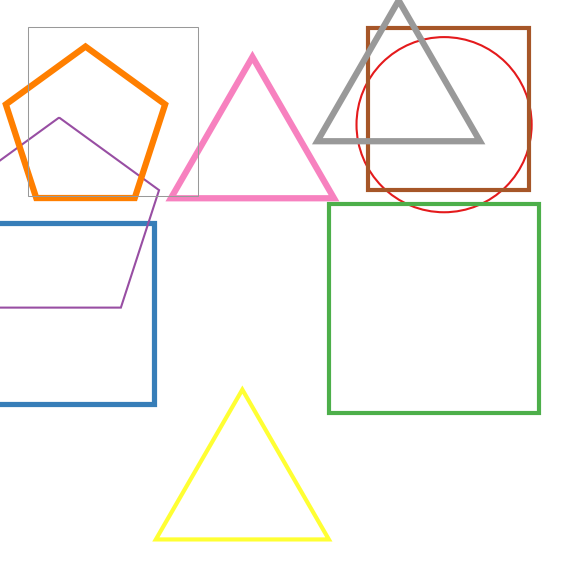[{"shape": "circle", "thickness": 1, "radius": 0.76, "center": [0.769, 0.783]}, {"shape": "square", "thickness": 2.5, "radius": 0.79, "center": [0.109, 0.456]}, {"shape": "square", "thickness": 2, "radius": 0.91, "center": [0.751, 0.465]}, {"shape": "pentagon", "thickness": 1, "radius": 0.91, "center": [0.102, 0.614]}, {"shape": "pentagon", "thickness": 3, "radius": 0.73, "center": [0.148, 0.774]}, {"shape": "triangle", "thickness": 2, "radius": 0.86, "center": [0.42, 0.152]}, {"shape": "square", "thickness": 2, "radius": 0.7, "center": [0.776, 0.81]}, {"shape": "triangle", "thickness": 3, "radius": 0.82, "center": [0.437, 0.737]}, {"shape": "triangle", "thickness": 3, "radius": 0.81, "center": [0.69, 0.836]}, {"shape": "square", "thickness": 0.5, "radius": 0.73, "center": [0.196, 0.806]}]